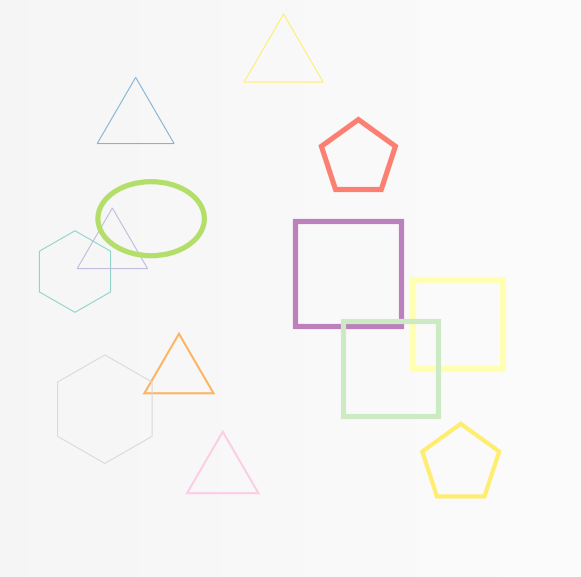[{"shape": "hexagon", "thickness": 0.5, "radius": 0.35, "center": [0.129, 0.529]}, {"shape": "square", "thickness": 3, "radius": 0.38, "center": [0.788, 0.436]}, {"shape": "triangle", "thickness": 0.5, "radius": 0.35, "center": [0.193, 0.569]}, {"shape": "pentagon", "thickness": 2.5, "radius": 0.33, "center": [0.617, 0.725]}, {"shape": "triangle", "thickness": 0.5, "radius": 0.38, "center": [0.233, 0.789]}, {"shape": "triangle", "thickness": 1, "radius": 0.34, "center": [0.308, 0.352]}, {"shape": "oval", "thickness": 2.5, "radius": 0.46, "center": [0.26, 0.62]}, {"shape": "triangle", "thickness": 1, "radius": 0.35, "center": [0.383, 0.181]}, {"shape": "hexagon", "thickness": 0.5, "radius": 0.47, "center": [0.18, 0.291]}, {"shape": "square", "thickness": 2.5, "radius": 0.46, "center": [0.599, 0.526]}, {"shape": "square", "thickness": 2.5, "radius": 0.41, "center": [0.672, 0.36]}, {"shape": "triangle", "thickness": 0.5, "radius": 0.39, "center": [0.488, 0.896]}, {"shape": "pentagon", "thickness": 2, "radius": 0.35, "center": [0.793, 0.196]}]